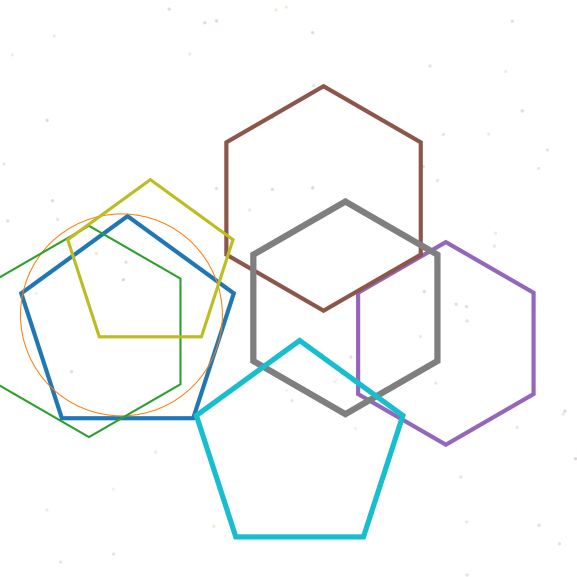[{"shape": "pentagon", "thickness": 2, "radius": 0.97, "center": [0.221, 0.431]}, {"shape": "circle", "thickness": 0.5, "radius": 0.87, "center": [0.21, 0.454]}, {"shape": "hexagon", "thickness": 1, "radius": 0.91, "center": [0.154, 0.425]}, {"shape": "hexagon", "thickness": 2, "radius": 0.88, "center": [0.772, 0.404]}, {"shape": "hexagon", "thickness": 2, "radius": 0.97, "center": [0.56, 0.655]}, {"shape": "hexagon", "thickness": 3, "radius": 0.92, "center": [0.598, 0.466]}, {"shape": "pentagon", "thickness": 1.5, "radius": 0.75, "center": [0.26, 0.538]}, {"shape": "pentagon", "thickness": 2.5, "radius": 0.94, "center": [0.519, 0.222]}]